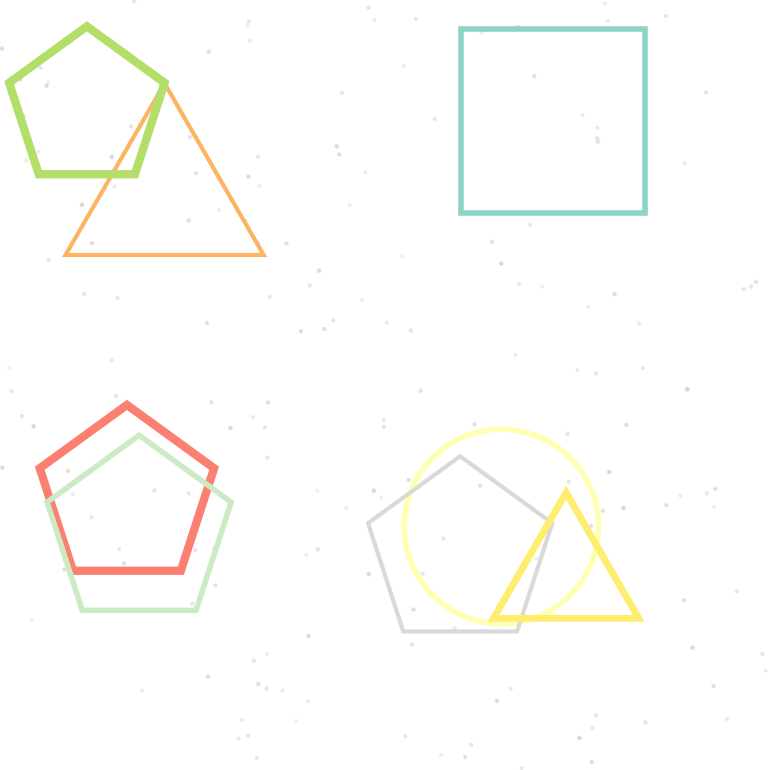[{"shape": "square", "thickness": 2, "radius": 0.6, "center": [0.718, 0.843]}, {"shape": "circle", "thickness": 2, "radius": 0.63, "center": [0.651, 0.316]}, {"shape": "pentagon", "thickness": 3, "radius": 0.6, "center": [0.165, 0.355]}, {"shape": "triangle", "thickness": 1.5, "radius": 0.74, "center": [0.214, 0.743]}, {"shape": "pentagon", "thickness": 3, "radius": 0.53, "center": [0.113, 0.86]}, {"shape": "pentagon", "thickness": 1.5, "radius": 0.63, "center": [0.598, 0.282]}, {"shape": "pentagon", "thickness": 2, "radius": 0.63, "center": [0.181, 0.309]}, {"shape": "triangle", "thickness": 2.5, "radius": 0.54, "center": [0.735, 0.251]}]